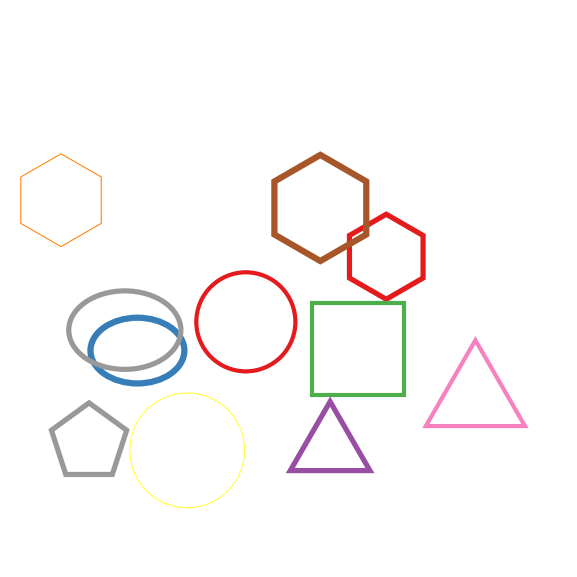[{"shape": "circle", "thickness": 2, "radius": 0.43, "center": [0.426, 0.442]}, {"shape": "hexagon", "thickness": 2.5, "radius": 0.37, "center": [0.669, 0.555]}, {"shape": "oval", "thickness": 3, "radius": 0.41, "center": [0.238, 0.392]}, {"shape": "square", "thickness": 2, "radius": 0.4, "center": [0.62, 0.395]}, {"shape": "triangle", "thickness": 2.5, "radius": 0.4, "center": [0.572, 0.224]}, {"shape": "hexagon", "thickness": 0.5, "radius": 0.4, "center": [0.106, 0.652]}, {"shape": "circle", "thickness": 0.5, "radius": 0.5, "center": [0.324, 0.219]}, {"shape": "hexagon", "thickness": 3, "radius": 0.46, "center": [0.555, 0.639]}, {"shape": "triangle", "thickness": 2, "radius": 0.5, "center": [0.823, 0.311]}, {"shape": "oval", "thickness": 2.5, "radius": 0.49, "center": [0.216, 0.427]}, {"shape": "pentagon", "thickness": 2.5, "radius": 0.34, "center": [0.154, 0.233]}]